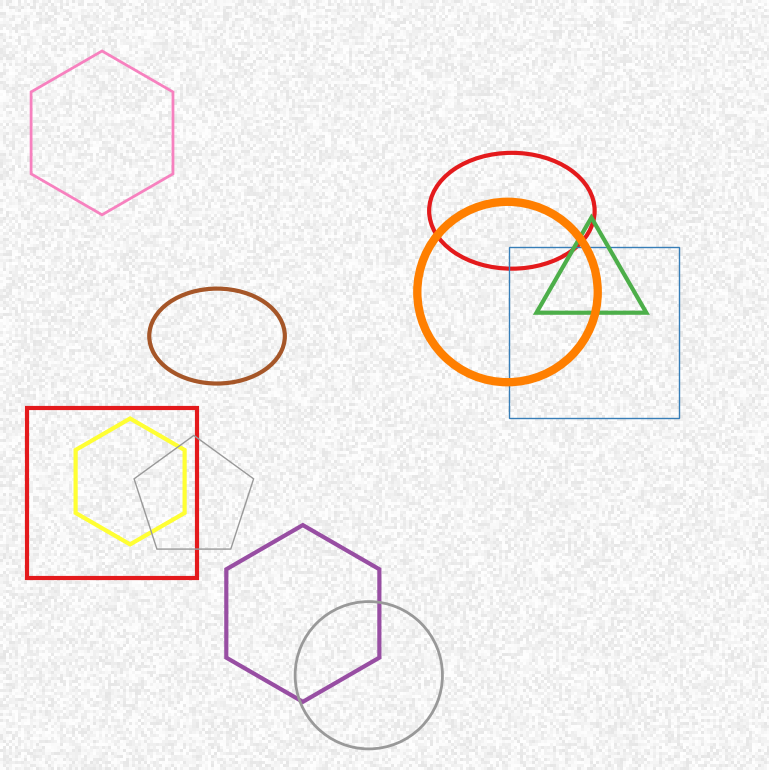[{"shape": "square", "thickness": 1.5, "radius": 0.55, "center": [0.145, 0.36]}, {"shape": "oval", "thickness": 1.5, "radius": 0.54, "center": [0.665, 0.726]}, {"shape": "square", "thickness": 0.5, "radius": 0.55, "center": [0.771, 0.568]}, {"shape": "triangle", "thickness": 1.5, "radius": 0.41, "center": [0.768, 0.635]}, {"shape": "hexagon", "thickness": 1.5, "radius": 0.57, "center": [0.393, 0.203]}, {"shape": "circle", "thickness": 3, "radius": 0.59, "center": [0.659, 0.621]}, {"shape": "hexagon", "thickness": 1.5, "radius": 0.41, "center": [0.169, 0.375]}, {"shape": "oval", "thickness": 1.5, "radius": 0.44, "center": [0.282, 0.564]}, {"shape": "hexagon", "thickness": 1, "radius": 0.53, "center": [0.133, 0.827]}, {"shape": "pentagon", "thickness": 0.5, "radius": 0.41, "center": [0.252, 0.353]}, {"shape": "circle", "thickness": 1, "radius": 0.48, "center": [0.479, 0.123]}]